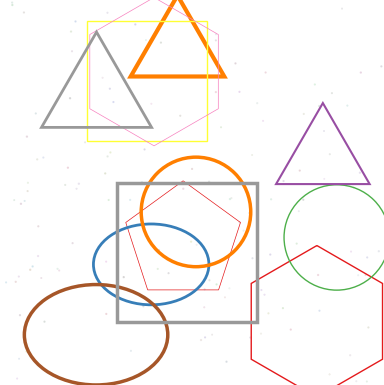[{"shape": "hexagon", "thickness": 1, "radius": 0.98, "center": [0.823, 0.165]}, {"shape": "pentagon", "thickness": 0.5, "radius": 0.78, "center": [0.476, 0.374]}, {"shape": "oval", "thickness": 2, "radius": 0.75, "center": [0.393, 0.313]}, {"shape": "circle", "thickness": 1, "radius": 0.68, "center": [0.875, 0.383]}, {"shape": "triangle", "thickness": 1.5, "radius": 0.7, "center": [0.839, 0.592]}, {"shape": "triangle", "thickness": 3, "radius": 0.7, "center": [0.461, 0.871]}, {"shape": "circle", "thickness": 2.5, "radius": 0.71, "center": [0.509, 0.45]}, {"shape": "square", "thickness": 1, "radius": 0.78, "center": [0.382, 0.789]}, {"shape": "oval", "thickness": 2.5, "radius": 0.93, "center": [0.25, 0.13]}, {"shape": "hexagon", "thickness": 0.5, "radius": 0.96, "center": [0.4, 0.814]}, {"shape": "triangle", "thickness": 2, "radius": 0.83, "center": [0.251, 0.752]}, {"shape": "square", "thickness": 2.5, "radius": 0.91, "center": [0.485, 0.344]}]